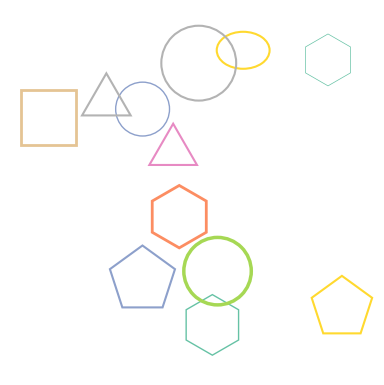[{"shape": "hexagon", "thickness": 1, "radius": 0.39, "center": [0.552, 0.156]}, {"shape": "hexagon", "thickness": 0.5, "radius": 0.34, "center": [0.852, 0.844]}, {"shape": "hexagon", "thickness": 2, "radius": 0.41, "center": [0.466, 0.437]}, {"shape": "pentagon", "thickness": 1.5, "radius": 0.44, "center": [0.37, 0.273]}, {"shape": "circle", "thickness": 1, "radius": 0.35, "center": [0.37, 0.717]}, {"shape": "triangle", "thickness": 1.5, "radius": 0.36, "center": [0.45, 0.607]}, {"shape": "circle", "thickness": 2.5, "radius": 0.44, "center": [0.565, 0.296]}, {"shape": "pentagon", "thickness": 1.5, "radius": 0.41, "center": [0.888, 0.201]}, {"shape": "oval", "thickness": 1.5, "radius": 0.34, "center": [0.632, 0.869]}, {"shape": "square", "thickness": 2, "radius": 0.36, "center": [0.125, 0.695]}, {"shape": "circle", "thickness": 1.5, "radius": 0.49, "center": [0.516, 0.836]}, {"shape": "triangle", "thickness": 1.5, "radius": 0.36, "center": [0.276, 0.737]}]